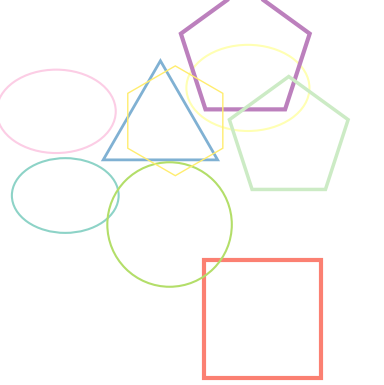[{"shape": "oval", "thickness": 1.5, "radius": 0.69, "center": [0.17, 0.492]}, {"shape": "oval", "thickness": 1.5, "radius": 0.8, "center": [0.644, 0.772]}, {"shape": "square", "thickness": 3, "radius": 0.77, "center": [0.682, 0.171]}, {"shape": "triangle", "thickness": 2, "radius": 0.86, "center": [0.417, 0.671]}, {"shape": "circle", "thickness": 1.5, "radius": 0.81, "center": [0.44, 0.417]}, {"shape": "oval", "thickness": 1.5, "radius": 0.77, "center": [0.146, 0.711]}, {"shape": "pentagon", "thickness": 3, "radius": 0.88, "center": [0.637, 0.858]}, {"shape": "pentagon", "thickness": 2.5, "radius": 0.81, "center": [0.75, 0.639]}, {"shape": "hexagon", "thickness": 1, "radius": 0.71, "center": [0.455, 0.686]}]